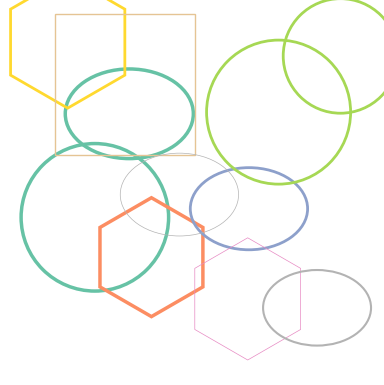[{"shape": "oval", "thickness": 2.5, "radius": 0.83, "center": [0.336, 0.704]}, {"shape": "circle", "thickness": 2.5, "radius": 0.96, "center": [0.246, 0.436]}, {"shape": "hexagon", "thickness": 2.5, "radius": 0.77, "center": [0.393, 0.332]}, {"shape": "oval", "thickness": 2, "radius": 0.76, "center": [0.647, 0.458]}, {"shape": "hexagon", "thickness": 0.5, "radius": 0.79, "center": [0.643, 0.224]}, {"shape": "circle", "thickness": 2, "radius": 0.74, "center": [0.884, 0.855]}, {"shape": "circle", "thickness": 2, "radius": 0.94, "center": [0.724, 0.709]}, {"shape": "hexagon", "thickness": 2, "radius": 0.86, "center": [0.176, 0.89]}, {"shape": "square", "thickness": 1, "radius": 0.91, "center": [0.324, 0.78]}, {"shape": "oval", "thickness": 1.5, "radius": 0.7, "center": [0.824, 0.201]}, {"shape": "oval", "thickness": 0.5, "radius": 0.77, "center": [0.466, 0.495]}]